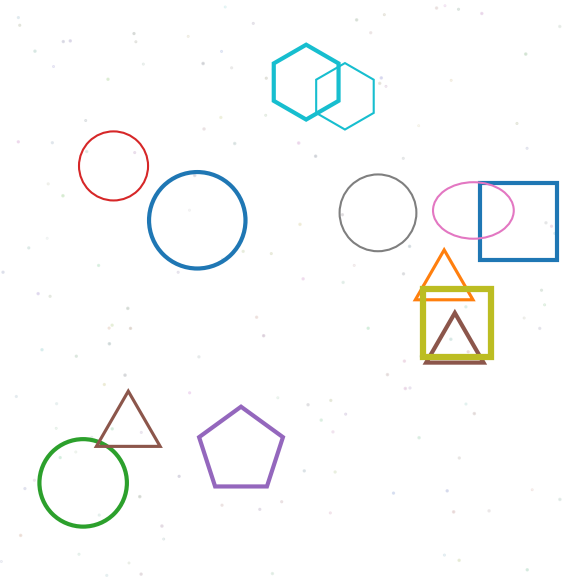[{"shape": "circle", "thickness": 2, "radius": 0.42, "center": [0.342, 0.618]}, {"shape": "square", "thickness": 2, "radius": 0.33, "center": [0.898, 0.615]}, {"shape": "triangle", "thickness": 1.5, "radius": 0.29, "center": [0.769, 0.509]}, {"shape": "circle", "thickness": 2, "radius": 0.38, "center": [0.144, 0.163]}, {"shape": "circle", "thickness": 1, "radius": 0.3, "center": [0.197, 0.712]}, {"shape": "pentagon", "thickness": 2, "radius": 0.38, "center": [0.417, 0.219]}, {"shape": "triangle", "thickness": 1.5, "radius": 0.32, "center": [0.222, 0.258]}, {"shape": "triangle", "thickness": 2, "radius": 0.29, "center": [0.788, 0.4]}, {"shape": "oval", "thickness": 1, "radius": 0.35, "center": [0.82, 0.635]}, {"shape": "circle", "thickness": 1, "radius": 0.33, "center": [0.655, 0.631]}, {"shape": "square", "thickness": 3, "radius": 0.29, "center": [0.792, 0.44]}, {"shape": "hexagon", "thickness": 2, "radius": 0.32, "center": [0.53, 0.857]}, {"shape": "hexagon", "thickness": 1, "radius": 0.29, "center": [0.597, 0.832]}]